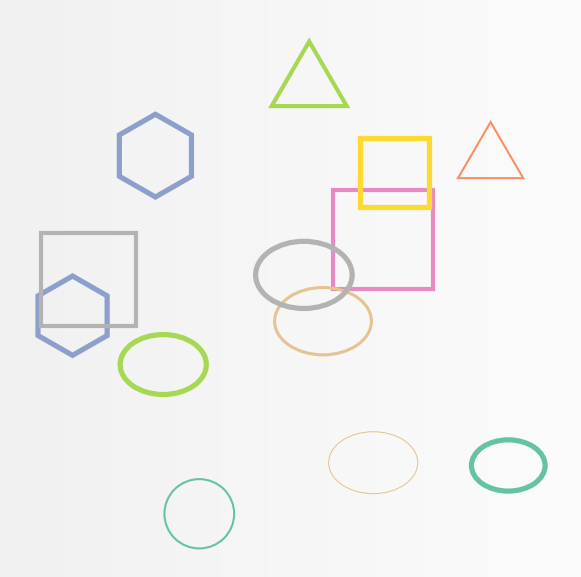[{"shape": "circle", "thickness": 1, "radius": 0.3, "center": [0.343, 0.109]}, {"shape": "oval", "thickness": 2.5, "radius": 0.32, "center": [0.874, 0.193]}, {"shape": "triangle", "thickness": 1, "radius": 0.32, "center": [0.844, 0.723]}, {"shape": "hexagon", "thickness": 2.5, "radius": 0.36, "center": [0.267, 0.73]}, {"shape": "hexagon", "thickness": 2.5, "radius": 0.34, "center": [0.125, 0.453]}, {"shape": "square", "thickness": 2, "radius": 0.43, "center": [0.659, 0.585]}, {"shape": "oval", "thickness": 2.5, "radius": 0.37, "center": [0.281, 0.368]}, {"shape": "triangle", "thickness": 2, "radius": 0.37, "center": [0.532, 0.853]}, {"shape": "square", "thickness": 2.5, "radius": 0.3, "center": [0.678, 0.7]}, {"shape": "oval", "thickness": 0.5, "radius": 0.38, "center": [0.642, 0.198]}, {"shape": "oval", "thickness": 1.5, "radius": 0.42, "center": [0.556, 0.443]}, {"shape": "square", "thickness": 2, "radius": 0.41, "center": [0.152, 0.515]}, {"shape": "oval", "thickness": 2.5, "radius": 0.42, "center": [0.523, 0.523]}]